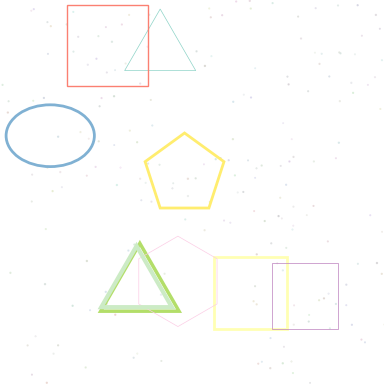[{"shape": "triangle", "thickness": 0.5, "radius": 0.53, "center": [0.416, 0.87]}, {"shape": "square", "thickness": 2, "radius": 0.47, "center": [0.651, 0.239]}, {"shape": "square", "thickness": 1, "radius": 0.52, "center": [0.28, 0.883]}, {"shape": "oval", "thickness": 2, "radius": 0.57, "center": [0.13, 0.648]}, {"shape": "triangle", "thickness": 2.5, "radius": 0.59, "center": [0.363, 0.25]}, {"shape": "hexagon", "thickness": 0.5, "radius": 0.59, "center": [0.462, 0.269]}, {"shape": "square", "thickness": 0.5, "radius": 0.43, "center": [0.792, 0.231]}, {"shape": "triangle", "thickness": 3, "radius": 0.53, "center": [0.355, 0.255]}, {"shape": "pentagon", "thickness": 2, "radius": 0.54, "center": [0.479, 0.547]}]